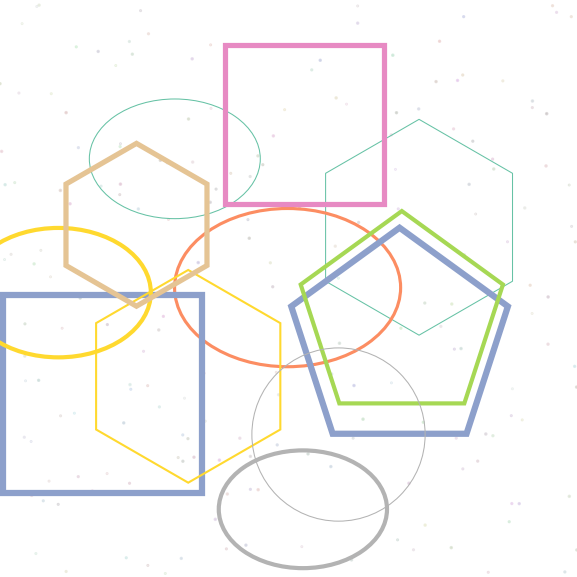[{"shape": "oval", "thickness": 0.5, "radius": 0.74, "center": [0.303, 0.724]}, {"shape": "hexagon", "thickness": 0.5, "radius": 0.93, "center": [0.726, 0.606]}, {"shape": "oval", "thickness": 1.5, "radius": 0.98, "center": [0.498, 0.501]}, {"shape": "square", "thickness": 3, "radius": 0.86, "center": [0.178, 0.317]}, {"shape": "pentagon", "thickness": 3, "radius": 0.99, "center": [0.692, 0.408]}, {"shape": "square", "thickness": 2.5, "radius": 0.69, "center": [0.527, 0.784]}, {"shape": "pentagon", "thickness": 2, "radius": 0.92, "center": [0.696, 0.45]}, {"shape": "oval", "thickness": 2, "radius": 0.8, "center": [0.101, 0.492]}, {"shape": "hexagon", "thickness": 1, "radius": 0.92, "center": [0.326, 0.347]}, {"shape": "hexagon", "thickness": 2.5, "radius": 0.7, "center": [0.236, 0.61]}, {"shape": "oval", "thickness": 2, "radius": 0.73, "center": [0.524, 0.117]}, {"shape": "circle", "thickness": 0.5, "radius": 0.75, "center": [0.586, 0.247]}]